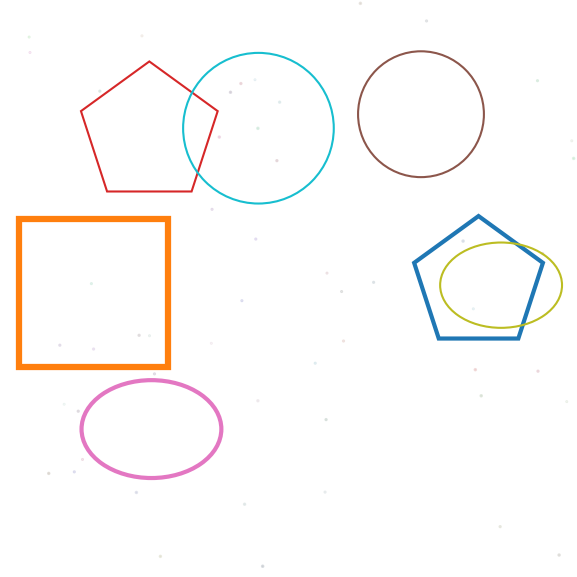[{"shape": "pentagon", "thickness": 2, "radius": 0.59, "center": [0.829, 0.508]}, {"shape": "square", "thickness": 3, "radius": 0.64, "center": [0.161, 0.492]}, {"shape": "pentagon", "thickness": 1, "radius": 0.62, "center": [0.259, 0.768]}, {"shape": "circle", "thickness": 1, "radius": 0.54, "center": [0.729, 0.801]}, {"shape": "oval", "thickness": 2, "radius": 0.61, "center": [0.262, 0.256]}, {"shape": "oval", "thickness": 1, "radius": 0.53, "center": [0.868, 0.505]}, {"shape": "circle", "thickness": 1, "radius": 0.65, "center": [0.448, 0.777]}]